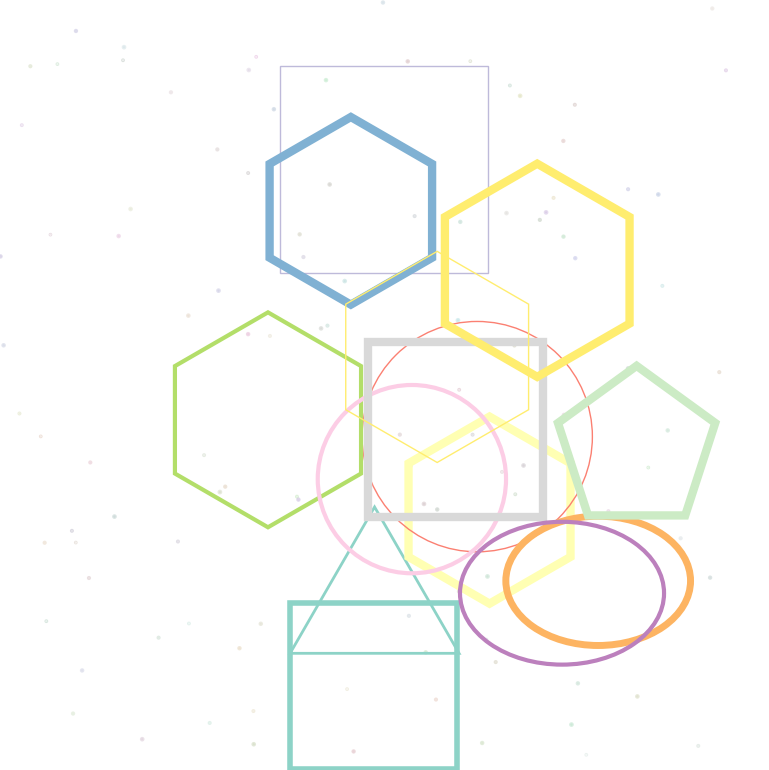[{"shape": "triangle", "thickness": 1, "radius": 0.63, "center": [0.486, 0.215]}, {"shape": "square", "thickness": 2, "radius": 0.54, "center": [0.485, 0.109]}, {"shape": "hexagon", "thickness": 3, "radius": 0.61, "center": [0.636, 0.338]}, {"shape": "square", "thickness": 0.5, "radius": 0.67, "center": [0.499, 0.78]}, {"shape": "circle", "thickness": 0.5, "radius": 0.75, "center": [0.62, 0.433]}, {"shape": "hexagon", "thickness": 3, "radius": 0.61, "center": [0.456, 0.726]}, {"shape": "oval", "thickness": 2.5, "radius": 0.6, "center": [0.777, 0.246]}, {"shape": "hexagon", "thickness": 1.5, "radius": 0.7, "center": [0.348, 0.455]}, {"shape": "circle", "thickness": 1.5, "radius": 0.61, "center": [0.535, 0.378]}, {"shape": "square", "thickness": 3, "radius": 0.57, "center": [0.591, 0.442]}, {"shape": "oval", "thickness": 1.5, "radius": 0.66, "center": [0.73, 0.23]}, {"shape": "pentagon", "thickness": 3, "radius": 0.54, "center": [0.827, 0.418]}, {"shape": "hexagon", "thickness": 0.5, "radius": 0.69, "center": [0.568, 0.536]}, {"shape": "hexagon", "thickness": 3, "radius": 0.69, "center": [0.698, 0.649]}]